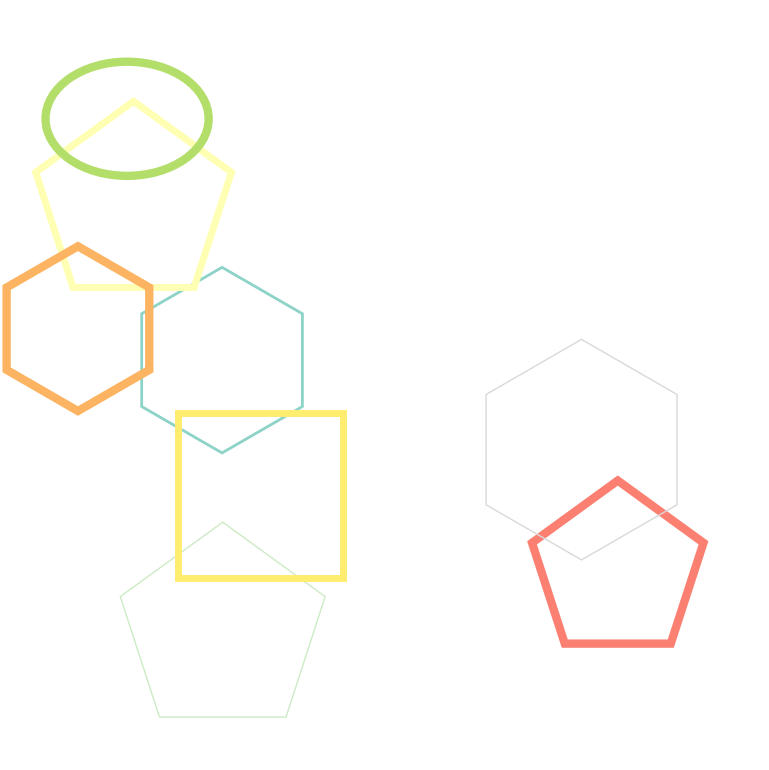[{"shape": "hexagon", "thickness": 1, "radius": 0.6, "center": [0.288, 0.532]}, {"shape": "pentagon", "thickness": 2.5, "radius": 0.67, "center": [0.173, 0.735]}, {"shape": "pentagon", "thickness": 3, "radius": 0.59, "center": [0.802, 0.259]}, {"shape": "hexagon", "thickness": 3, "radius": 0.53, "center": [0.101, 0.573]}, {"shape": "oval", "thickness": 3, "radius": 0.53, "center": [0.165, 0.846]}, {"shape": "hexagon", "thickness": 0.5, "radius": 0.72, "center": [0.755, 0.416]}, {"shape": "pentagon", "thickness": 0.5, "radius": 0.7, "center": [0.289, 0.182]}, {"shape": "square", "thickness": 2.5, "radius": 0.54, "center": [0.339, 0.356]}]